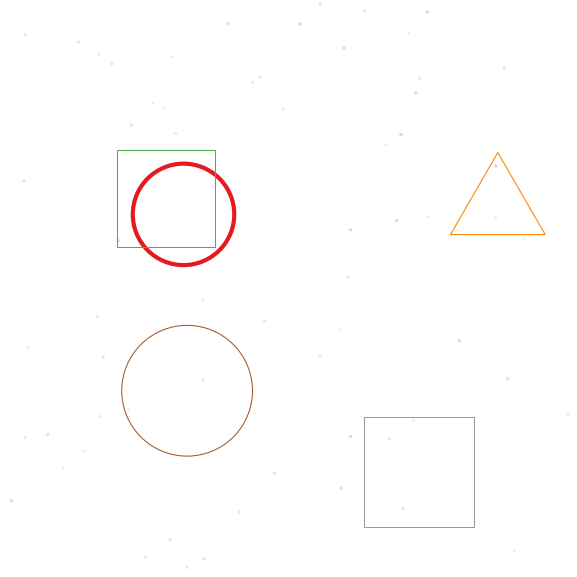[{"shape": "circle", "thickness": 2, "radius": 0.44, "center": [0.318, 0.628]}, {"shape": "square", "thickness": 0.5, "radius": 0.42, "center": [0.288, 0.655]}, {"shape": "triangle", "thickness": 0.5, "radius": 0.47, "center": [0.862, 0.64]}, {"shape": "circle", "thickness": 0.5, "radius": 0.57, "center": [0.324, 0.323]}, {"shape": "square", "thickness": 0.5, "radius": 0.47, "center": [0.726, 0.182]}]